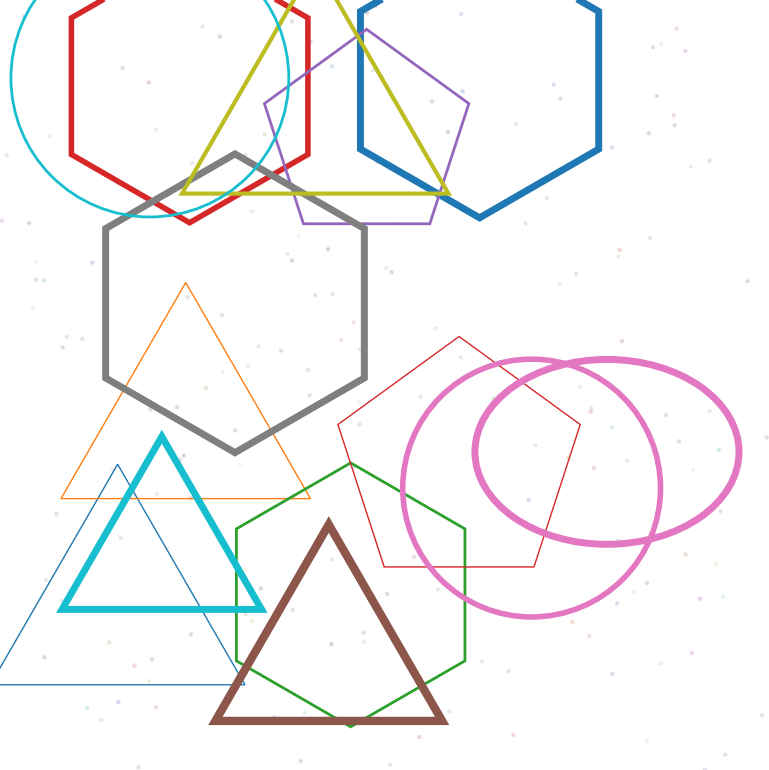[{"shape": "triangle", "thickness": 0.5, "radius": 0.95, "center": [0.153, 0.206]}, {"shape": "hexagon", "thickness": 2.5, "radius": 0.89, "center": [0.623, 0.896]}, {"shape": "triangle", "thickness": 0.5, "radius": 0.94, "center": [0.241, 0.446]}, {"shape": "hexagon", "thickness": 1, "radius": 0.86, "center": [0.455, 0.227]}, {"shape": "hexagon", "thickness": 2, "radius": 0.89, "center": [0.246, 0.888]}, {"shape": "pentagon", "thickness": 0.5, "radius": 0.83, "center": [0.596, 0.398]}, {"shape": "pentagon", "thickness": 1, "radius": 0.7, "center": [0.476, 0.822]}, {"shape": "triangle", "thickness": 3, "radius": 0.85, "center": [0.427, 0.149]}, {"shape": "circle", "thickness": 2, "radius": 0.84, "center": [0.69, 0.366]}, {"shape": "oval", "thickness": 2.5, "radius": 0.86, "center": [0.788, 0.413]}, {"shape": "hexagon", "thickness": 2.5, "radius": 0.97, "center": [0.305, 0.606]}, {"shape": "triangle", "thickness": 1.5, "radius": 1.0, "center": [0.409, 0.848]}, {"shape": "circle", "thickness": 1, "radius": 0.9, "center": [0.195, 0.899]}, {"shape": "triangle", "thickness": 2.5, "radius": 0.75, "center": [0.21, 0.283]}]